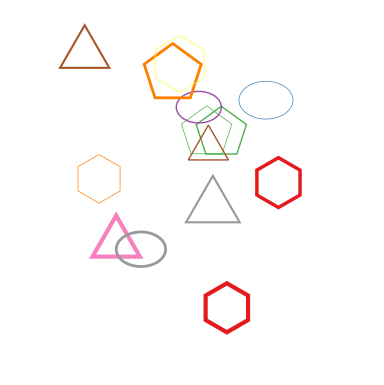[{"shape": "hexagon", "thickness": 2.5, "radius": 0.32, "center": [0.723, 0.526]}, {"shape": "hexagon", "thickness": 3, "radius": 0.32, "center": [0.589, 0.201]}, {"shape": "oval", "thickness": 0.5, "radius": 0.35, "center": [0.691, 0.74]}, {"shape": "pentagon", "thickness": 1, "radius": 0.34, "center": [0.575, 0.655]}, {"shape": "pentagon", "thickness": 0.5, "radius": 0.34, "center": [0.537, 0.656]}, {"shape": "oval", "thickness": 1, "radius": 0.29, "center": [0.516, 0.722]}, {"shape": "pentagon", "thickness": 2, "radius": 0.39, "center": [0.449, 0.809]}, {"shape": "hexagon", "thickness": 0.5, "radius": 0.32, "center": [0.257, 0.535]}, {"shape": "hexagon", "thickness": 0.5, "radius": 0.37, "center": [0.467, 0.834]}, {"shape": "triangle", "thickness": 1.5, "radius": 0.37, "center": [0.22, 0.861]}, {"shape": "triangle", "thickness": 1, "radius": 0.3, "center": [0.541, 0.615]}, {"shape": "triangle", "thickness": 3, "radius": 0.36, "center": [0.302, 0.369]}, {"shape": "oval", "thickness": 2, "radius": 0.32, "center": [0.366, 0.353]}, {"shape": "triangle", "thickness": 1.5, "radius": 0.4, "center": [0.553, 0.463]}]